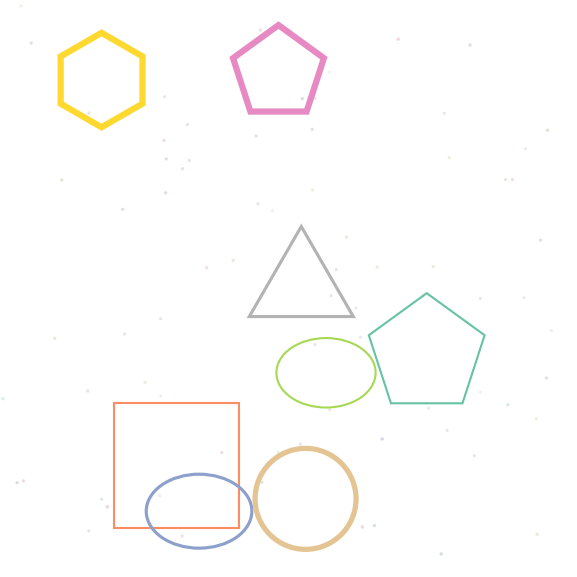[{"shape": "pentagon", "thickness": 1, "radius": 0.53, "center": [0.739, 0.386]}, {"shape": "square", "thickness": 1, "radius": 0.54, "center": [0.306, 0.194]}, {"shape": "oval", "thickness": 1.5, "radius": 0.46, "center": [0.345, 0.114]}, {"shape": "pentagon", "thickness": 3, "radius": 0.41, "center": [0.482, 0.873]}, {"shape": "oval", "thickness": 1, "radius": 0.43, "center": [0.565, 0.354]}, {"shape": "hexagon", "thickness": 3, "radius": 0.41, "center": [0.176, 0.861]}, {"shape": "circle", "thickness": 2.5, "radius": 0.44, "center": [0.529, 0.135]}, {"shape": "triangle", "thickness": 1.5, "radius": 0.52, "center": [0.522, 0.503]}]